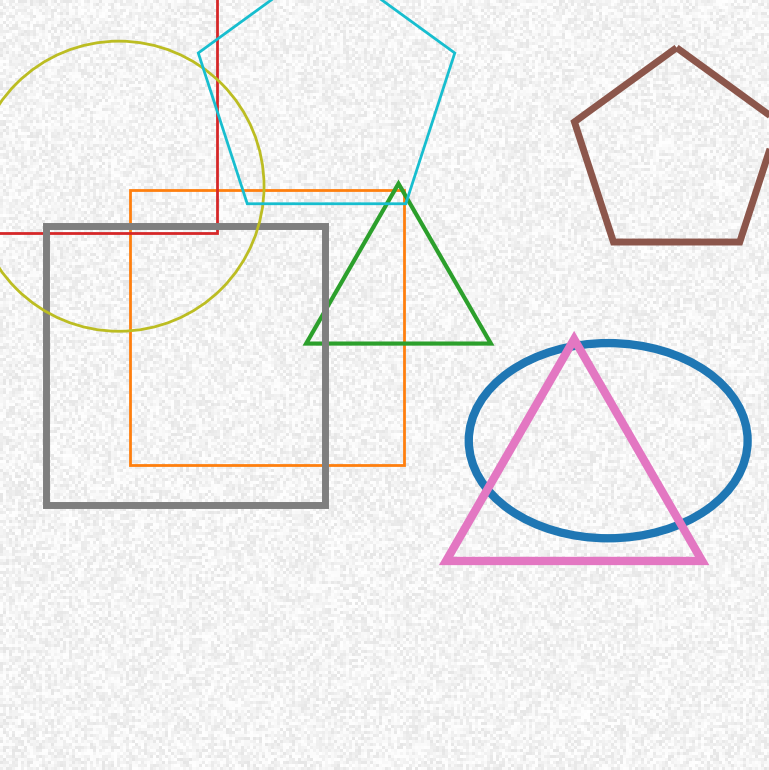[{"shape": "oval", "thickness": 3, "radius": 0.91, "center": [0.79, 0.428]}, {"shape": "square", "thickness": 1, "radius": 0.89, "center": [0.347, 0.575]}, {"shape": "triangle", "thickness": 1.5, "radius": 0.69, "center": [0.518, 0.623]}, {"shape": "square", "thickness": 1, "radius": 0.86, "center": [0.11, 0.87]}, {"shape": "pentagon", "thickness": 2.5, "radius": 0.7, "center": [0.879, 0.799]}, {"shape": "triangle", "thickness": 3, "radius": 0.96, "center": [0.746, 0.367]}, {"shape": "square", "thickness": 2.5, "radius": 0.91, "center": [0.241, 0.525]}, {"shape": "circle", "thickness": 1, "radius": 0.94, "center": [0.154, 0.758]}, {"shape": "pentagon", "thickness": 1, "radius": 0.88, "center": [0.424, 0.877]}]